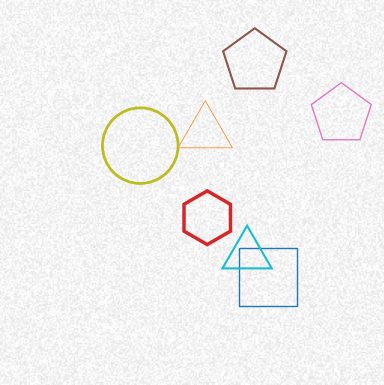[{"shape": "square", "thickness": 1, "radius": 0.38, "center": [0.696, 0.279]}, {"shape": "triangle", "thickness": 0.5, "radius": 0.41, "center": [0.533, 0.657]}, {"shape": "hexagon", "thickness": 2.5, "radius": 0.35, "center": [0.538, 0.434]}, {"shape": "pentagon", "thickness": 1.5, "radius": 0.43, "center": [0.662, 0.84]}, {"shape": "pentagon", "thickness": 1, "radius": 0.41, "center": [0.887, 0.703]}, {"shape": "circle", "thickness": 2, "radius": 0.49, "center": [0.364, 0.622]}, {"shape": "triangle", "thickness": 1.5, "radius": 0.37, "center": [0.642, 0.34]}]